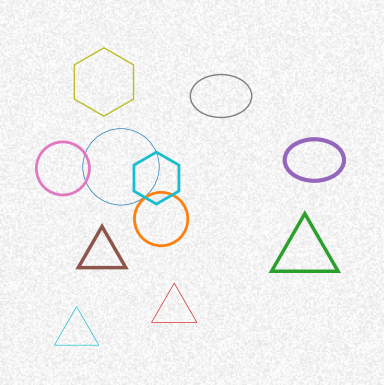[{"shape": "circle", "thickness": 0.5, "radius": 0.5, "center": [0.314, 0.567]}, {"shape": "circle", "thickness": 2, "radius": 0.35, "center": [0.419, 0.431]}, {"shape": "triangle", "thickness": 2.5, "radius": 0.5, "center": [0.792, 0.345]}, {"shape": "triangle", "thickness": 0.5, "radius": 0.34, "center": [0.453, 0.196]}, {"shape": "oval", "thickness": 3, "radius": 0.39, "center": [0.816, 0.584]}, {"shape": "triangle", "thickness": 2.5, "radius": 0.36, "center": [0.265, 0.341]}, {"shape": "circle", "thickness": 2, "radius": 0.34, "center": [0.163, 0.562]}, {"shape": "oval", "thickness": 1, "radius": 0.4, "center": [0.574, 0.751]}, {"shape": "hexagon", "thickness": 1, "radius": 0.44, "center": [0.27, 0.787]}, {"shape": "hexagon", "thickness": 2, "radius": 0.34, "center": [0.406, 0.537]}, {"shape": "triangle", "thickness": 0.5, "radius": 0.33, "center": [0.199, 0.137]}]